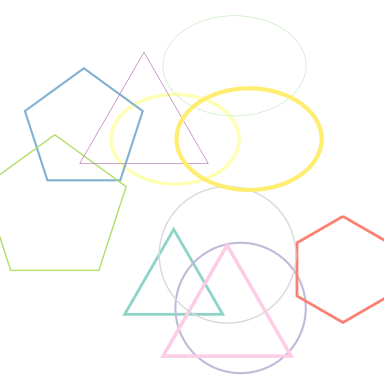[{"shape": "triangle", "thickness": 2, "radius": 0.74, "center": [0.451, 0.257]}, {"shape": "oval", "thickness": 2.5, "radius": 0.83, "center": [0.455, 0.638]}, {"shape": "circle", "thickness": 1.5, "radius": 0.85, "center": [0.625, 0.2]}, {"shape": "hexagon", "thickness": 2, "radius": 0.69, "center": [0.891, 0.3]}, {"shape": "pentagon", "thickness": 1.5, "radius": 0.8, "center": [0.218, 0.662]}, {"shape": "pentagon", "thickness": 1, "radius": 0.97, "center": [0.142, 0.455]}, {"shape": "triangle", "thickness": 2.5, "radius": 0.96, "center": [0.59, 0.171]}, {"shape": "circle", "thickness": 1, "radius": 0.89, "center": [0.591, 0.338]}, {"shape": "triangle", "thickness": 0.5, "radius": 0.96, "center": [0.374, 0.672]}, {"shape": "oval", "thickness": 0.5, "radius": 0.93, "center": [0.609, 0.829]}, {"shape": "oval", "thickness": 3, "radius": 0.94, "center": [0.647, 0.639]}]